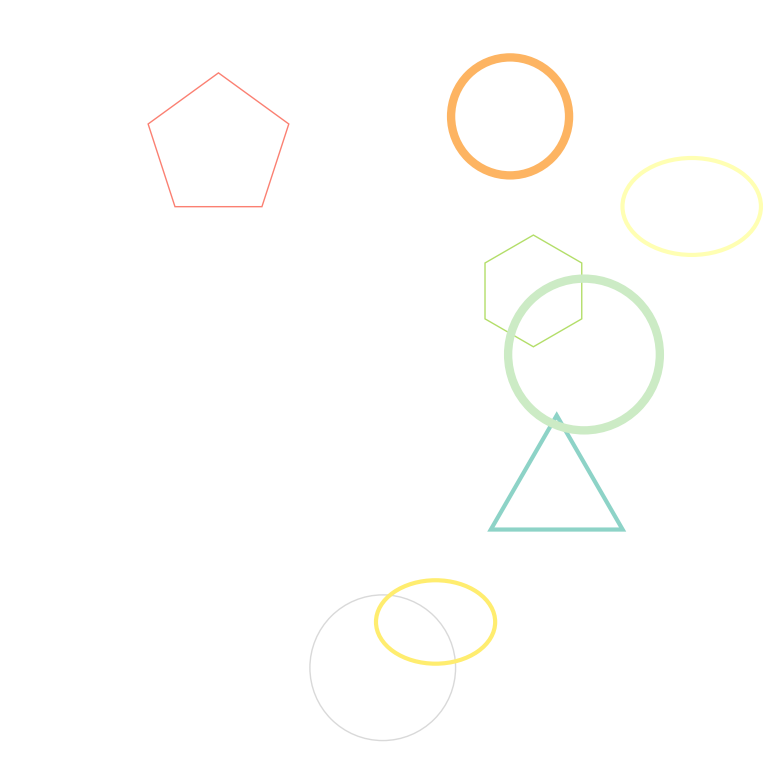[{"shape": "triangle", "thickness": 1.5, "radius": 0.49, "center": [0.723, 0.362]}, {"shape": "oval", "thickness": 1.5, "radius": 0.45, "center": [0.898, 0.732]}, {"shape": "pentagon", "thickness": 0.5, "radius": 0.48, "center": [0.284, 0.809]}, {"shape": "circle", "thickness": 3, "radius": 0.38, "center": [0.662, 0.849]}, {"shape": "hexagon", "thickness": 0.5, "radius": 0.36, "center": [0.693, 0.622]}, {"shape": "circle", "thickness": 0.5, "radius": 0.47, "center": [0.497, 0.133]}, {"shape": "circle", "thickness": 3, "radius": 0.49, "center": [0.758, 0.54]}, {"shape": "oval", "thickness": 1.5, "radius": 0.39, "center": [0.566, 0.192]}]